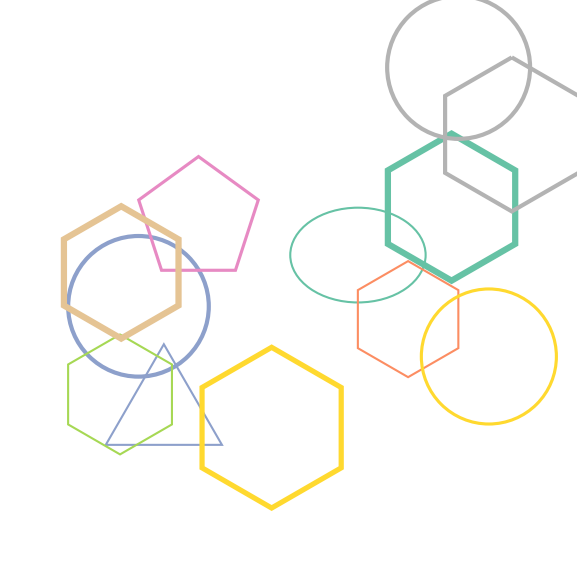[{"shape": "oval", "thickness": 1, "radius": 0.59, "center": [0.62, 0.557]}, {"shape": "hexagon", "thickness": 3, "radius": 0.64, "center": [0.782, 0.64]}, {"shape": "hexagon", "thickness": 1, "radius": 0.5, "center": [0.707, 0.447]}, {"shape": "circle", "thickness": 2, "radius": 0.61, "center": [0.24, 0.469]}, {"shape": "triangle", "thickness": 1, "radius": 0.58, "center": [0.284, 0.287]}, {"shape": "pentagon", "thickness": 1.5, "radius": 0.54, "center": [0.344, 0.619]}, {"shape": "hexagon", "thickness": 1, "radius": 0.52, "center": [0.208, 0.316]}, {"shape": "hexagon", "thickness": 2.5, "radius": 0.7, "center": [0.47, 0.259]}, {"shape": "circle", "thickness": 1.5, "radius": 0.58, "center": [0.847, 0.382]}, {"shape": "hexagon", "thickness": 3, "radius": 0.57, "center": [0.21, 0.527]}, {"shape": "hexagon", "thickness": 2, "radius": 0.67, "center": [0.886, 0.766]}, {"shape": "circle", "thickness": 2, "radius": 0.62, "center": [0.794, 0.882]}]